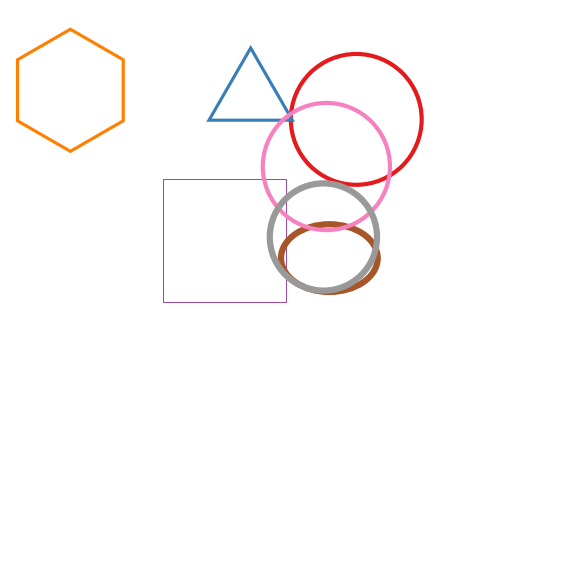[{"shape": "circle", "thickness": 2, "radius": 0.57, "center": [0.617, 0.792]}, {"shape": "triangle", "thickness": 1.5, "radius": 0.42, "center": [0.434, 0.833]}, {"shape": "square", "thickness": 0.5, "radius": 0.53, "center": [0.389, 0.583]}, {"shape": "hexagon", "thickness": 1.5, "radius": 0.53, "center": [0.122, 0.843]}, {"shape": "oval", "thickness": 3, "radius": 0.42, "center": [0.57, 0.552]}, {"shape": "circle", "thickness": 2, "radius": 0.55, "center": [0.565, 0.711]}, {"shape": "circle", "thickness": 3, "radius": 0.46, "center": [0.56, 0.589]}]